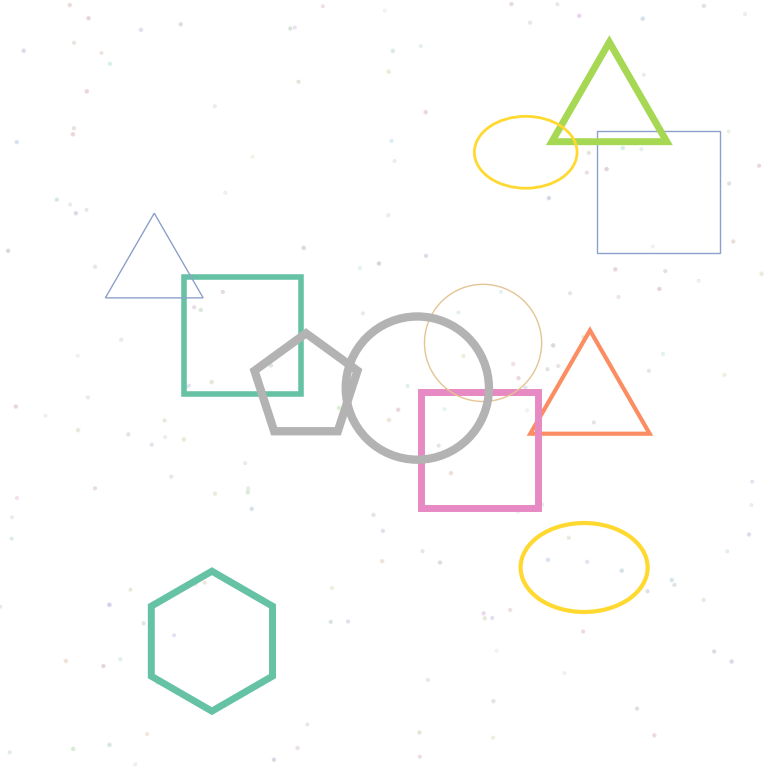[{"shape": "square", "thickness": 2, "radius": 0.38, "center": [0.315, 0.564]}, {"shape": "hexagon", "thickness": 2.5, "radius": 0.45, "center": [0.275, 0.167]}, {"shape": "triangle", "thickness": 1.5, "radius": 0.45, "center": [0.766, 0.481]}, {"shape": "triangle", "thickness": 0.5, "radius": 0.37, "center": [0.2, 0.65]}, {"shape": "square", "thickness": 0.5, "radius": 0.4, "center": [0.855, 0.75]}, {"shape": "square", "thickness": 2.5, "radius": 0.38, "center": [0.623, 0.416]}, {"shape": "triangle", "thickness": 2.5, "radius": 0.43, "center": [0.791, 0.859]}, {"shape": "oval", "thickness": 1, "radius": 0.33, "center": [0.683, 0.802]}, {"shape": "oval", "thickness": 1.5, "radius": 0.41, "center": [0.759, 0.263]}, {"shape": "circle", "thickness": 0.5, "radius": 0.38, "center": [0.627, 0.555]}, {"shape": "circle", "thickness": 3, "radius": 0.46, "center": [0.542, 0.496]}, {"shape": "pentagon", "thickness": 3, "radius": 0.35, "center": [0.397, 0.497]}]